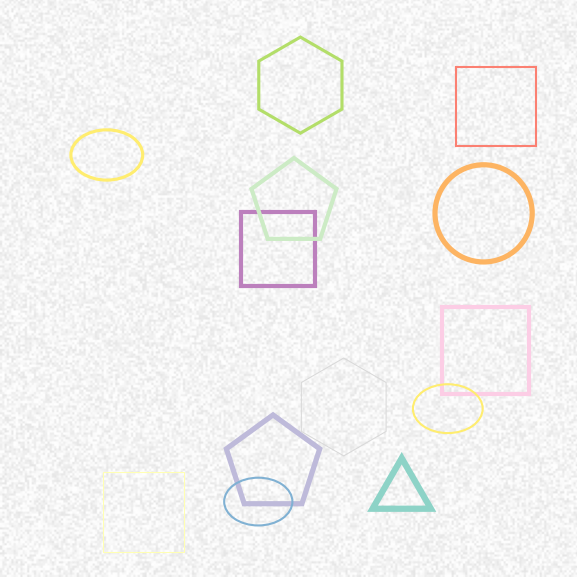[{"shape": "triangle", "thickness": 3, "radius": 0.29, "center": [0.696, 0.147]}, {"shape": "square", "thickness": 0.5, "radius": 0.35, "center": [0.249, 0.112]}, {"shape": "pentagon", "thickness": 2.5, "radius": 0.42, "center": [0.473, 0.196]}, {"shape": "square", "thickness": 1, "radius": 0.35, "center": [0.859, 0.815]}, {"shape": "oval", "thickness": 1, "radius": 0.3, "center": [0.447, 0.131]}, {"shape": "circle", "thickness": 2.5, "radius": 0.42, "center": [0.837, 0.63]}, {"shape": "hexagon", "thickness": 1.5, "radius": 0.42, "center": [0.52, 0.852]}, {"shape": "square", "thickness": 2, "radius": 0.38, "center": [0.841, 0.392]}, {"shape": "hexagon", "thickness": 0.5, "radius": 0.42, "center": [0.595, 0.294]}, {"shape": "square", "thickness": 2, "radius": 0.32, "center": [0.482, 0.568]}, {"shape": "pentagon", "thickness": 2, "radius": 0.39, "center": [0.509, 0.648]}, {"shape": "oval", "thickness": 1.5, "radius": 0.31, "center": [0.185, 0.731]}, {"shape": "oval", "thickness": 1, "radius": 0.3, "center": [0.775, 0.291]}]